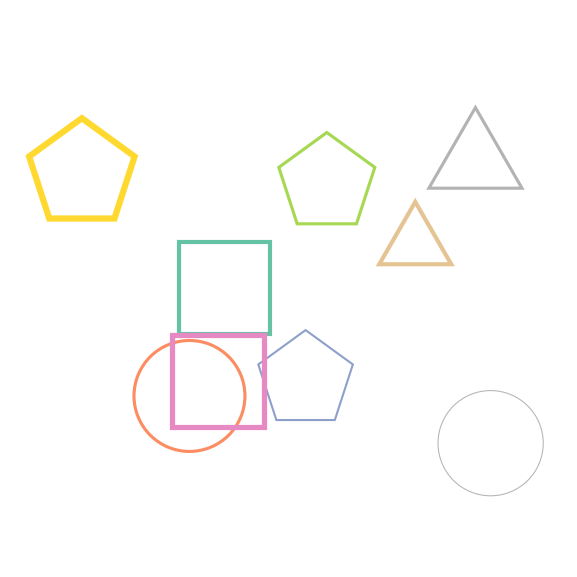[{"shape": "square", "thickness": 2, "radius": 0.4, "center": [0.388, 0.5]}, {"shape": "circle", "thickness": 1.5, "radius": 0.48, "center": [0.328, 0.313]}, {"shape": "pentagon", "thickness": 1, "radius": 0.43, "center": [0.529, 0.341]}, {"shape": "square", "thickness": 2.5, "radius": 0.4, "center": [0.377, 0.339]}, {"shape": "pentagon", "thickness": 1.5, "radius": 0.44, "center": [0.566, 0.682]}, {"shape": "pentagon", "thickness": 3, "radius": 0.48, "center": [0.142, 0.698]}, {"shape": "triangle", "thickness": 2, "radius": 0.36, "center": [0.719, 0.578]}, {"shape": "triangle", "thickness": 1.5, "radius": 0.47, "center": [0.823, 0.72]}, {"shape": "circle", "thickness": 0.5, "radius": 0.46, "center": [0.85, 0.232]}]